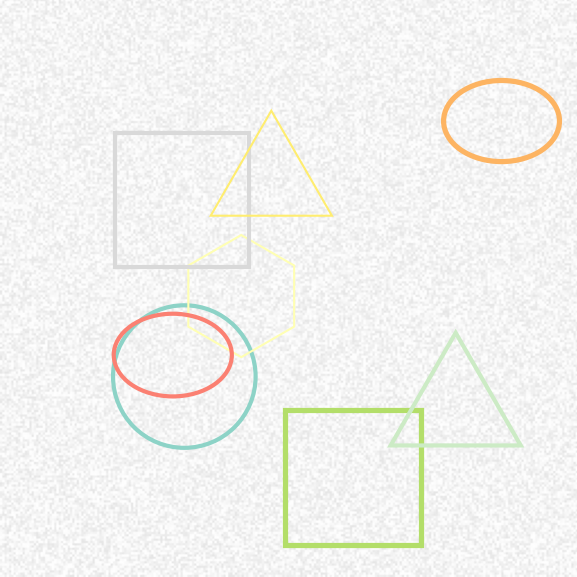[{"shape": "circle", "thickness": 2, "radius": 0.62, "center": [0.319, 0.347]}, {"shape": "hexagon", "thickness": 1, "radius": 0.53, "center": [0.418, 0.486]}, {"shape": "oval", "thickness": 2, "radius": 0.51, "center": [0.299, 0.384]}, {"shape": "oval", "thickness": 2.5, "radius": 0.5, "center": [0.868, 0.79]}, {"shape": "square", "thickness": 2.5, "radius": 0.59, "center": [0.611, 0.172]}, {"shape": "square", "thickness": 2, "radius": 0.58, "center": [0.315, 0.653]}, {"shape": "triangle", "thickness": 2, "radius": 0.65, "center": [0.789, 0.293]}, {"shape": "triangle", "thickness": 1, "radius": 0.61, "center": [0.47, 0.686]}]